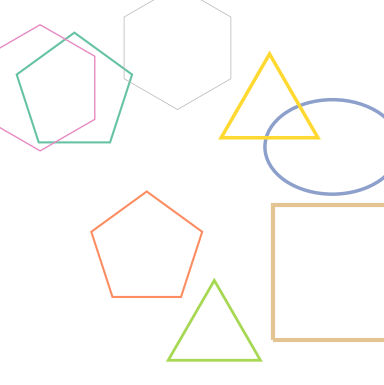[{"shape": "pentagon", "thickness": 1.5, "radius": 0.79, "center": [0.193, 0.758]}, {"shape": "pentagon", "thickness": 1.5, "radius": 0.76, "center": [0.381, 0.351]}, {"shape": "oval", "thickness": 2.5, "radius": 0.88, "center": [0.863, 0.618]}, {"shape": "hexagon", "thickness": 1, "radius": 0.82, "center": [0.104, 0.772]}, {"shape": "triangle", "thickness": 2, "radius": 0.69, "center": [0.557, 0.133]}, {"shape": "triangle", "thickness": 2.5, "radius": 0.73, "center": [0.7, 0.715]}, {"shape": "square", "thickness": 3, "radius": 0.88, "center": [0.885, 0.293]}, {"shape": "hexagon", "thickness": 0.5, "radius": 0.8, "center": [0.461, 0.876]}]